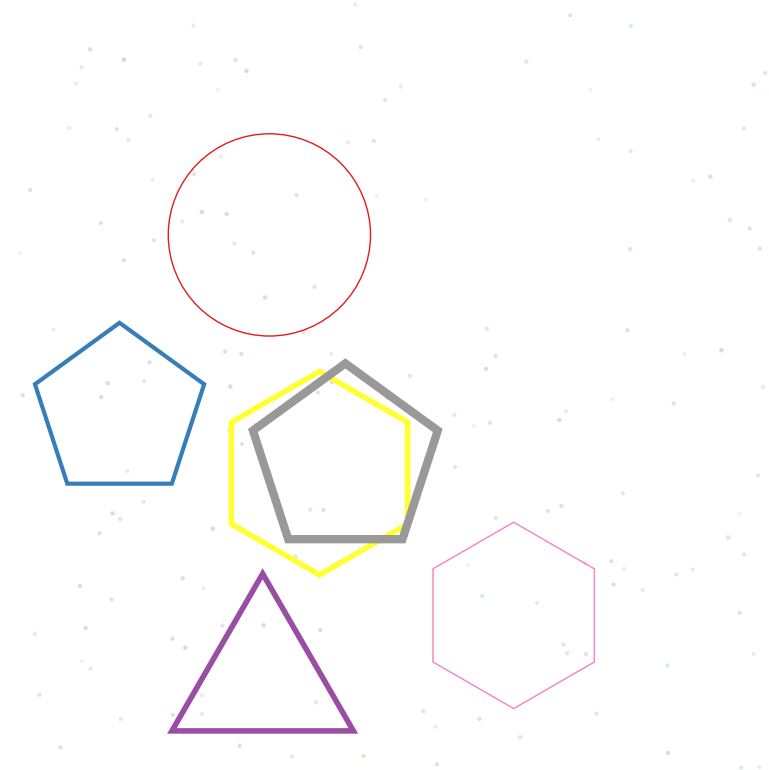[{"shape": "circle", "thickness": 0.5, "radius": 0.66, "center": [0.35, 0.695]}, {"shape": "pentagon", "thickness": 1.5, "radius": 0.58, "center": [0.155, 0.465]}, {"shape": "triangle", "thickness": 2, "radius": 0.68, "center": [0.341, 0.119]}, {"shape": "hexagon", "thickness": 2, "radius": 0.66, "center": [0.415, 0.386]}, {"shape": "hexagon", "thickness": 0.5, "radius": 0.61, "center": [0.667, 0.201]}, {"shape": "pentagon", "thickness": 3, "radius": 0.63, "center": [0.449, 0.402]}]